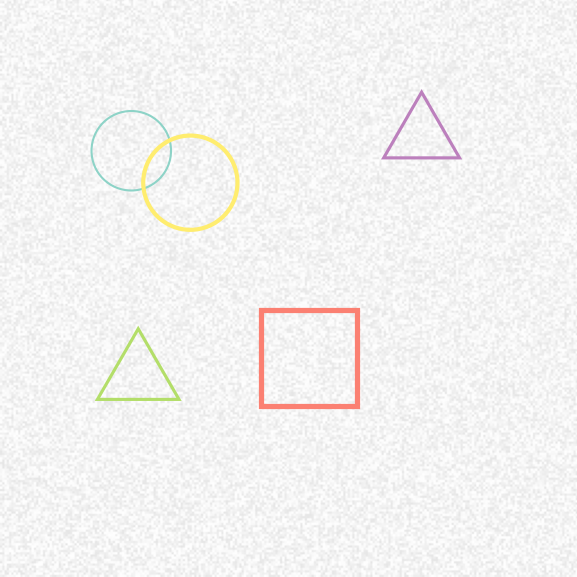[{"shape": "circle", "thickness": 1, "radius": 0.34, "center": [0.227, 0.738]}, {"shape": "square", "thickness": 2.5, "radius": 0.42, "center": [0.535, 0.38]}, {"shape": "triangle", "thickness": 1.5, "radius": 0.41, "center": [0.239, 0.348]}, {"shape": "triangle", "thickness": 1.5, "radius": 0.38, "center": [0.73, 0.764]}, {"shape": "circle", "thickness": 2, "radius": 0.41, "center": [0.33, 0.683]}]